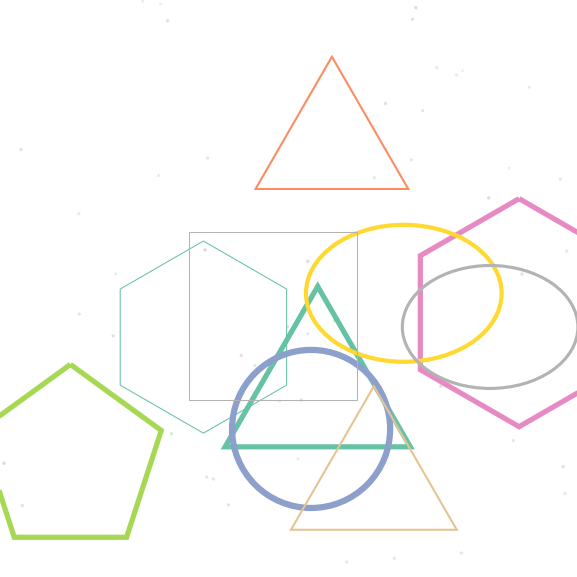[{"shape": "hexagon", "thickness": 0.5, "radius": 0.83, "center": [0.352, 0.415]}, {"shape": "triangle", "thickness": 2.5, "radius": 0.93, "center": [0.55, 0.318]}, {"shape": "triangle", "thickness": 1, "radius": 0.76, "center": [0.575, 0.748]}, {"shape": "circle", "thickness": 3, "radius": 0.68, "center": [0.539, 0.256]}, {"shape": "hexagon", "thickness": 2.5, "radius": 0.99, "center": [0.899, 0.458]}, {"shape": "pentagon", "thickness": 2.5, "radius": 0.83, "center": [0.122, 0.203]}, {"shape": "oval", "thickness": 2, "radius": 0.85, "center": [0.699, 0.491]}, {"shape": "triangle", "thickness": 1, "radius": 0.83, "center": [0.647, 0.165]}, {"shape": "square", "thickness": 0.5, "radius": 0.73, "center": [0.473, 0.453]}, {"shape": "oval", "thickness": 1.5, "radius": 0.76, "center": [0.849, 0.433]}]